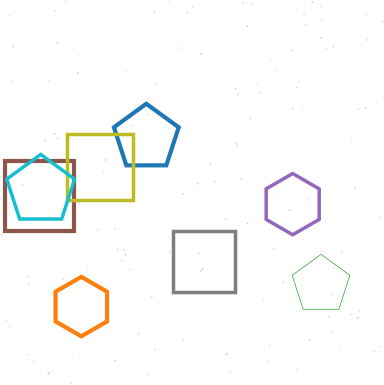[{"shape": "pentagon", "thickness": 3, "radius": 0.44, "center": [0.38, 0.642]}, {"shape": "hexagon", "thickness": 3, "radius": 0.39, "center": [0.211, 0.204]}, {"shape": "pentagon", "thickness": 0.5, "radius": 0.39, "center": [0.834, 0.26]}, {"shape": "hexagon", "thickness": 2.5, "radius": 0.4, "center": [0.76, 0.47]}, {"shape": "square", "thickness": 3, "radius": 0.45, "center": [0.103, 0.491]}, {"shape": "square", "thickness": 2.5, "radius": 0.4, "center": [0.53, 0.32]}, {"shape": "square", "thickness": 2.5, "radius": 0.43, "center": [0.26, 0.566]}, {"shape": "pentagon", "thickness": 2.5, "radius": 0.46, "center": [0.106, 0.506]}]